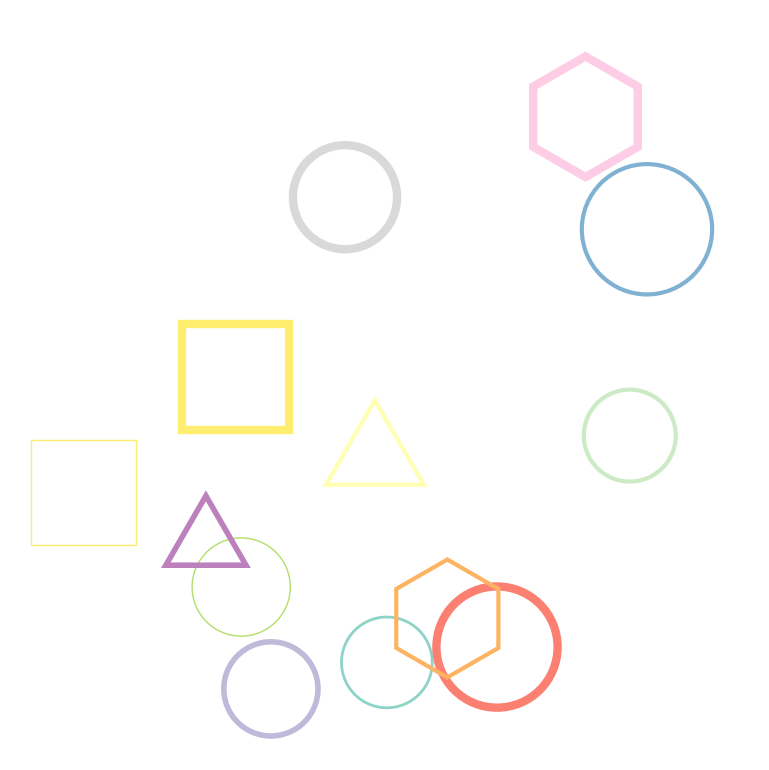[{"shape": "circle", "thickness": 1, "radius": 0.29, "center": [0.502, 0.14]}, {"shape": "triangle", "thickness": 1.5, "radius": 0.37, "center": [0.487, 0.407]}, {"shape": "circle", "thickness": 2, "radius": 0.31, "center": [0.352, 0.105]}, {"shape": "circle", "thickness": 3, "radius": 0.39, "center": [0.645, 0.16]}, {"shape": "circle", "thickness": 1.5, "radius": 0.42, "center": [0.84, 0.702]}, {"shape": "hexagon", "thickness": 1.5, "radius": 0.38, "center": [0.581, 0.197]}, {"shape": "circle", "thickness": 0.5, "radius": 0.32, "center": [0.313, 0.238]}, {"shape": "hexagon", "thickness": 3, "radius": 0.39, "center": [0.76, 0.848]}, {"shape": "circle", "thickness": 3, "radius": 0.34, "center": [0.448, 0.744]}, {"shape": "triangle", "thickness": 2, "radius": 0.3, "center": [0.267, 0.296]}, {"shape": "circle", "thickness": 1.5, "radius": 0.3, "center": [0.818, 0.434]}, {"shape": "square", "thickness": 0.5, "radius": 0.34, "center": [0.109, 0.36]}, {"shape": "square", "thickness": 3, "radius": 0.35, "center": [0.306, 0.511]}]